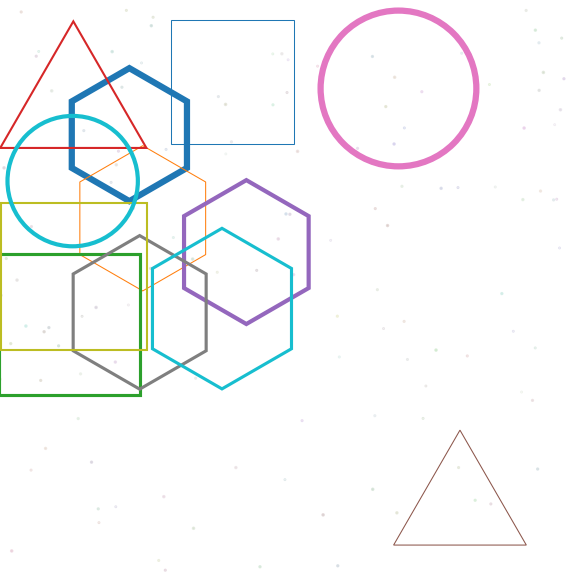[{"shape": "square", "thickness": 0.5, "radius": 0.54, "center": [0.403, 0.858]}, {"shape": "hexagon", "thickness": 3, "radius": 0.58, "center": [0.224, 0.766]}, {"shape": "hexagon", "thickness": 0.5, "radius": 0.63, "center": [0.247, 0.621]}, {"shape": "square", "thickness": 1.5, "radius": 0.61, "center": [0.121, 0.437]}, {"shape": "triangle", "thickness": 1, "radius": 0.73, "center": [0.127, 0.816]}, {"shape": "hexagon", "thickness": 2, "radius": 0.62, "center": [0.427, 0.563]}, {"shape": "triangle", "thickness": 0.5, "radius": 0.66, "center": [0.796, 0.122]}, {"shape": "circle", "thickness": 3, "radius": 0.67, "center": [0.69, 0.846]}, {"shape": "hexagon", "thickness": 1.5, "radius": 0.66, "center": [0.242, 0.458]}, {"shape": "square", "thickness": 1, "radius": 0.64, "center": [0.128, 0.52]}, {"shape": "hexagon", "thickness": 1.5, "radius": 0.7, "center": [0.384, 0.465]}, {"shape": "circle", "thickness": 2, "radius": 0.56, "center": [0.126, 0.686]}]